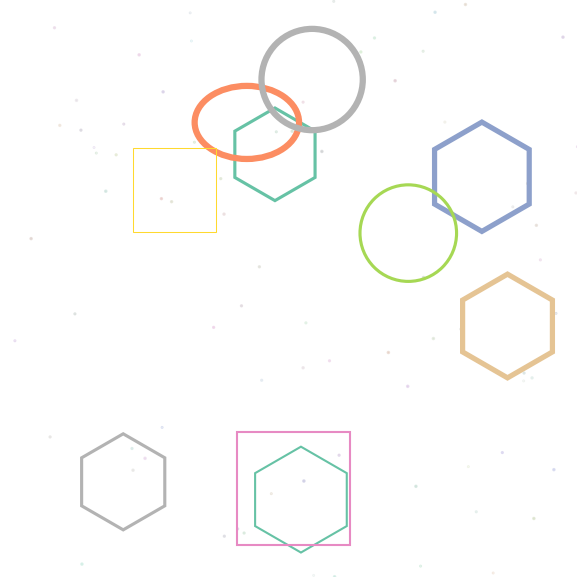[{"shape": "hexagon", "thickness": 1.5, "radius": 0.4, "center": [0.476, 0.732]}, {"shape": "hexagon", "thickness": 1, "radius": 0.46, "center": [0.521, 0.134]}, {"shape": "oval", "thickness": 3, "radius": 0.45, "center": [0.427, 0.787]}, {"shape": "hexagon", "thickness": 2.5, "radius": 0.47, "center": [0.834, 0.693]}, {"shape": "square", "thickness": 1, "radius": 0.49, "center": [0.508, 0.154]}, {"shape": "circle", "thickness": 1.5, "radius": 0.42, "center": [0.707, 0.595]}, {"shape": "square", "thickness": 0.5, "radius": 0.36, "center": [0.302, 0.67]}, {"shape": "hexagon", "thickness": 2.5, "radius": 0.45, "center": [0.879, 0.435]}, {"shape": "hexagon", "thickness": 1.5, "radius": 0.42, "center": [0.213, 0.165]}, {"shape": "circle", "thickness": 3, "radius": 0.44, "center": [0.541, 0.861]}]